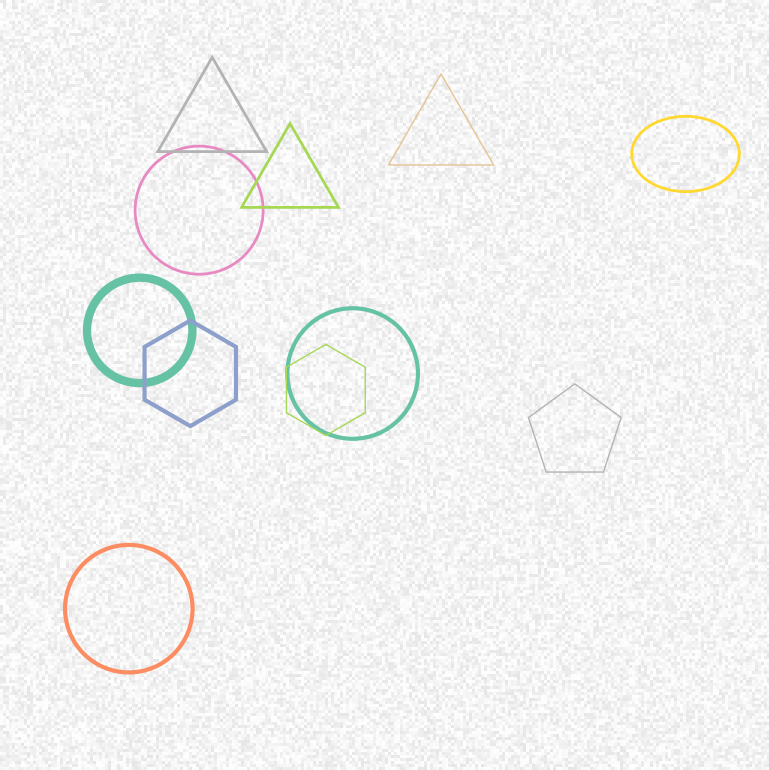[{"shape": "circle", "thickness": 1.5, "radius": 0.42, "center": [0.458, 0.515]}, {"shape": "circle", "thickness": 3, "radius": 0.34, "center": [0.181, 0.571]}, {"shape": "circle", "thickness": 1.5, "radius": 0.41, "center": [0.167, 0.21]}, {"shape": "hexagon", "thickness": 1.5, "radius": 0.34, "center": [0.247, 0.515]}, {"shape": "circle", "thickness": 1, "radius": 0.42, "center": [0.259, 0.727]}, {"shape": "hexagon", "thickness": 0.5, "radius": 0.3, "center": [0.423, 0.494]}, {"shape": "triangle", "thickness": 1, "radius": 0.36, "center": [0.377, 0.767]}, {"shape": "oval", "thickness": 1, "radius": 0.35, "center": [0.89, 0.8]}, {"shape": "triangle", "thickness": 0.5, "radius": 0.39, "center": [0.573, 0.825]}, {"shape": "triangle", "thickness": 1, "radius": 0.41, "center": [0.276, 0.844]}, {"shape": "pentagon", "thickness": 0.5, "radius": 0.32, "center": [0.746, 0.438]}]